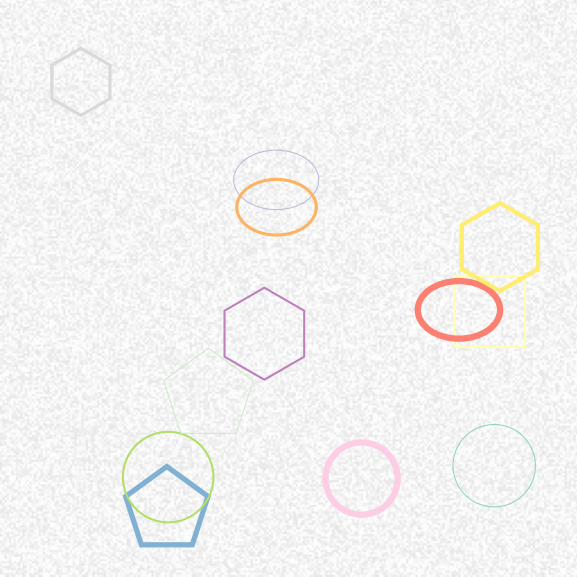[{"shape": "circle", "thickness": 0.5, "radius": 0.36, "center": [0.856, 0.193]}, {"shape": "square", "thickness": 1, "radius": 0.31, "center": [0.848, 0.459]}, {"shape": "oval", "thickness": 0.5, "radius": 0.37, "center": [0.478, 0.688]}, {"shape": "oval", "thickness": 3, "radius": 0.36, "center": [0.795, 0.463]}, {"shape": "pentagon", "thickness": 2.5, "radius": 0.37, "center": [0.289, 0.116]}, {"shape": "oval", "thickness": 1.5, "radius": 0.34, "center": [0.479, 0.64]}, {"shape": "circle", "thickness": 1, "radius": 0.39, "center": [0.291, 0.173]}, {"shape": "circle", "thickness": 3, "radius": 0.31, "center": [0.626, 0.17]}, {"shape": "hexagon", "thickness": 1.5, "radius": 0.29, "center": [0.14, 0.857]}, {"shape": "hexagon", "thickness": 1, "radius": 0.4, "center": [0.458, 0.421]}, {"shape": "pentagon", "thickness": 0.5, "radius": 0.41, "center": [0.361, 0.315]}, {"shape": "hexagon", "thickness": 2, "radius": 0.38, "center": [0.866, 0.571]}]